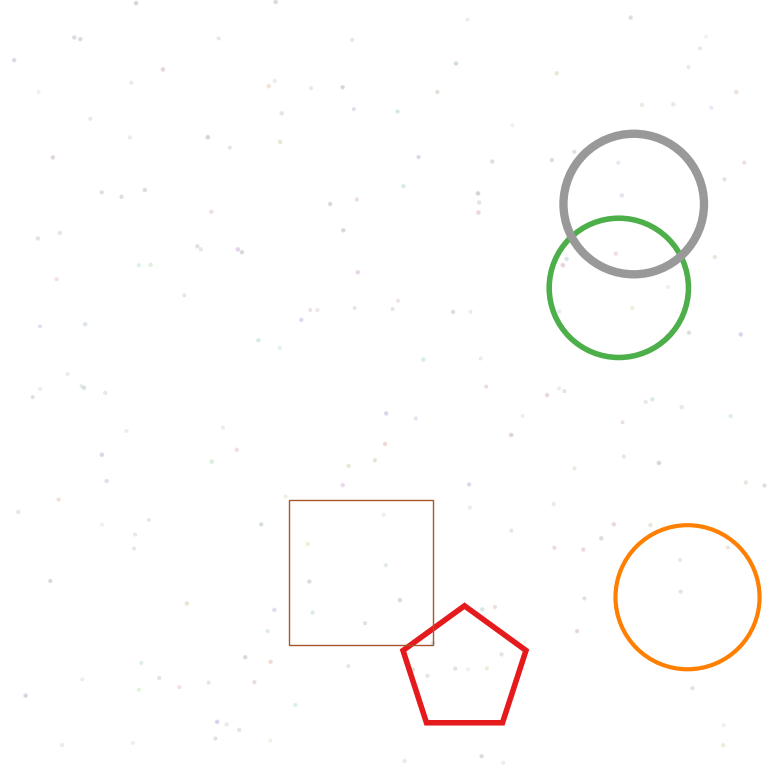[{"shape": "pentagon", "thickness": 2, "radius": 0.42, "center": [0.603, 0.129]}, {"shape": "circle", "thickness": 2, "radius": 0.45, "center": [0.804, 0.626]}, {"shape": "circle", "thickness": 1.5, "radius": 0.47, "center": [0.893, 0.224]}, {"shape": "square", "thickness": 0.5, "radius": 0.47, "center": [0.468, 0.256]}, {"shape": "circle", "thickness": 3, "radius": 0.46, "center": [0.823, 0.735]}]